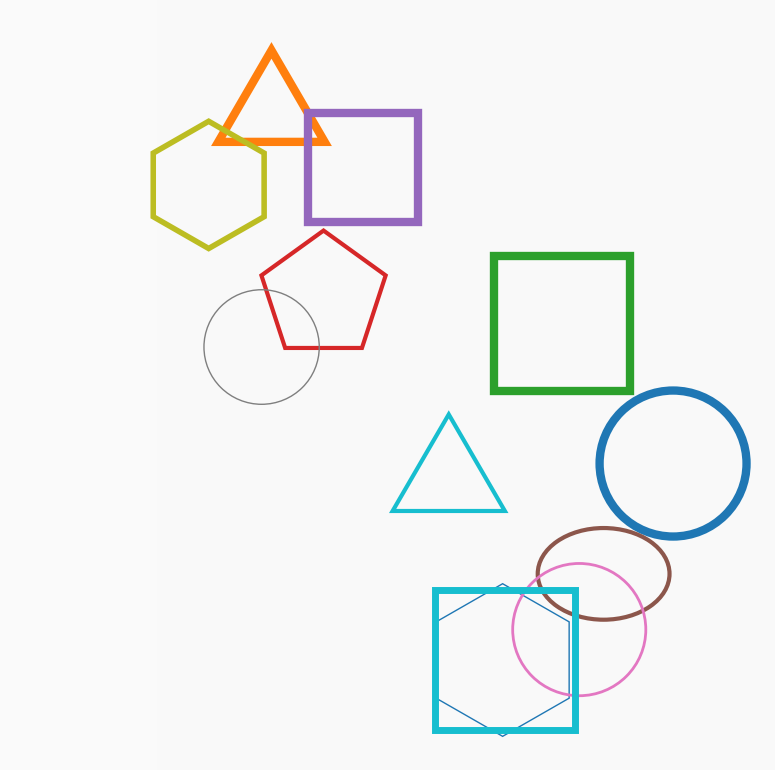[{"shape": "circle", "thickness": 3, "radius": 0.47, "center": [0.868, 0.398]}, {"shape": "hexagon", "thickness": 0.5, "radius": 0.5, "center": [0.649, 0.143]}, {"shape": "triangle", "thickness": 3, "radius": 0.4, "center": [0.35, 0.855]}, {"shape": "square", "thickness": 3, "radius": 0.44, "center": [0.725, 0.58]}, {"shape": "pentagon", "thickness": 1.5, "radius": 0.42, "center": [0.417, 0.616]}, {"shape": "square", "thickness": 3, "radius": 0.35, "center": [0.468, 0.782]}, {"shape": "oval", "thickness": 1.5, "radius": 0.43, "center": [0.779, 0.255]}, {"shape": "circle", "thickness": 1, "radius": 0.43, "center": [0.747, 0.182]}, {"shape": "circle", "thickness": 0.5, "radius": 0.37, "center": [0.338, 0.549]}, {"shape": "hexagon", "thickness": 2, "radius": 0.41, "center": [0.269, 0.76]}, {"shape": "triangle", "thickness": 1.5, "radius": 0.42, "center": [0.579, 0.378]}, {"shape": "square", "thickness": 2.5, "radius": 0.45, "center": [0.652, 0.143]}]